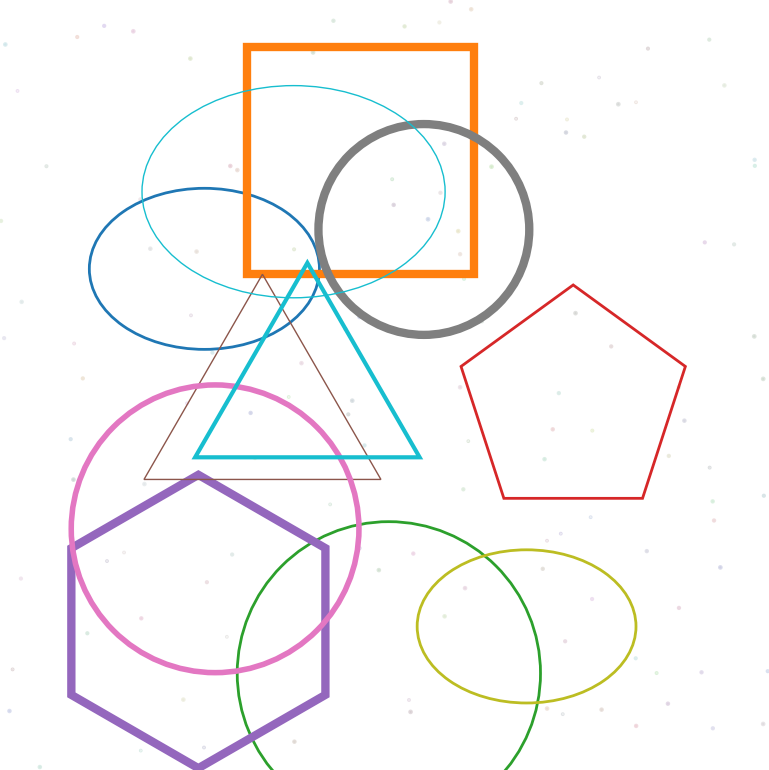[{"shape": "oval", "thickness": 1, "radius": 0.75, "center": [0.265, 0.651]}, {"shape": "square", "thickness": 3, "radius": 0.74, "center": [0.468, 0.792]}, {"shape": "circle", "thickness": 1, "radius": 0.98, "center": [0.505, 0.126]}, {"shape": "pentagon", "thickness": 1, "radius": 0.77, "center": [0.744, 0.477]}, {"shape": "hexagon", "thickness": 3, "radius": 0.95, "center": [0.258, 0.193]}, {"shape": "triangle", "thickness": 0.5, "radius": 0.89, "center": [0.341, 0.466]}, {"shape": "circle", "thickness": 2, "radius": 0.93, "center": [0.279, 0.313]}, {"shape": "circle", "thickness": 3, "radius": 0.68, "center": [0.55, 0.702]}, {"shape": "oval", "thickness": 1, "radius": 0.71, "center": [0.684, 0.186]}, {"shape": "oval", "thickness": 0.5, "radius": 0.98, "center": [0.381, 0.751]}, {"shape": "triangle", "thickness": 1.5, "radius": 0.84, "center": [0.399, 0.49]}]